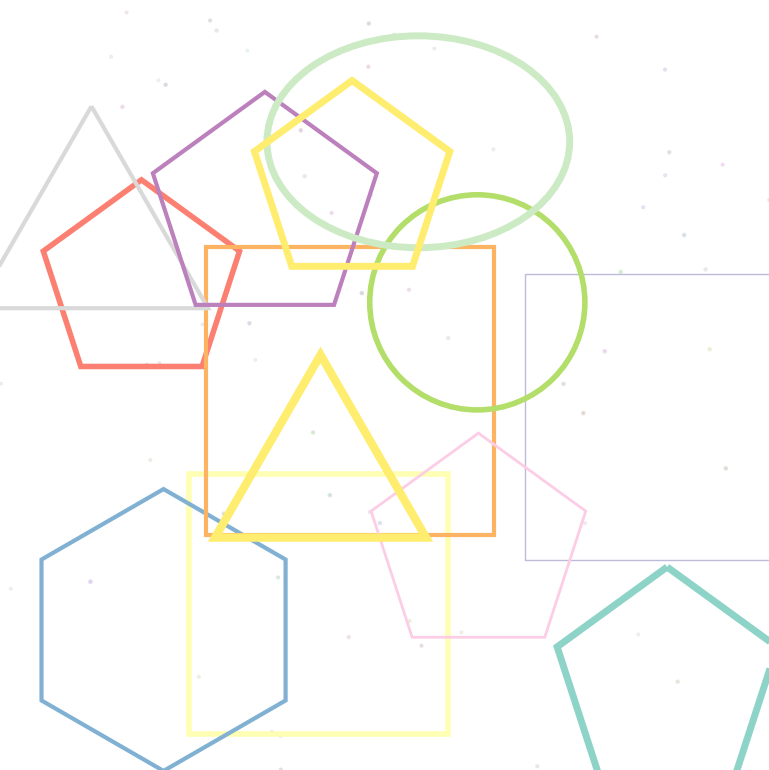[{"shape": "pentagon", "thickness": 2.5, "radius": 0.75, "center": [0.866, 0.114]}, {"shape": "square", "thickness": 2, "radius": 0.84, "center": [0.414, 0.216]}, {"shape": "square", "thickness": 0.5, "radius": 0.93, "center": [0.867, 0.458]}, {"shape": "pentagon", "thickness": 2, "radius": 0.67, "center": [0.184, 0.632]}, {"shape": "hexagon", "thickness": 1.5, "radius": 0.92, "center": [0.212, 0.182]}, {"shape": "square", "thickness": 1.5, "radius": 0.94, "center": [0.454, 0.492]}, {"shape": "circle", "thickness": 2, "radius": 0.7, "center": [0.62, 0.607]}, {"shape": "pentagon", "thickness": 1, "radius": 0.73, "center": [0.621, 0.291]}, {"shape": "triangle", "thickness": 1.5, "radius": 0.87, "center": [0.119, 0.687]}, {"shape": "pentagon", "thickness": 1.5, "radius": 0.76, "center": [0.344, 0.728]}, {"shape": "oval", "thickness": 2.5, "radius": 0.98, "center": [0.543, 0.816]}, {"shape": "pentagon", "thickness": 2.5, "radius": 0.67, "center": [0.457, 0.762]}, {"shape": "triangle", "thickness": 3, "radius": 0.79, "center": [0.416, 0.381]}]